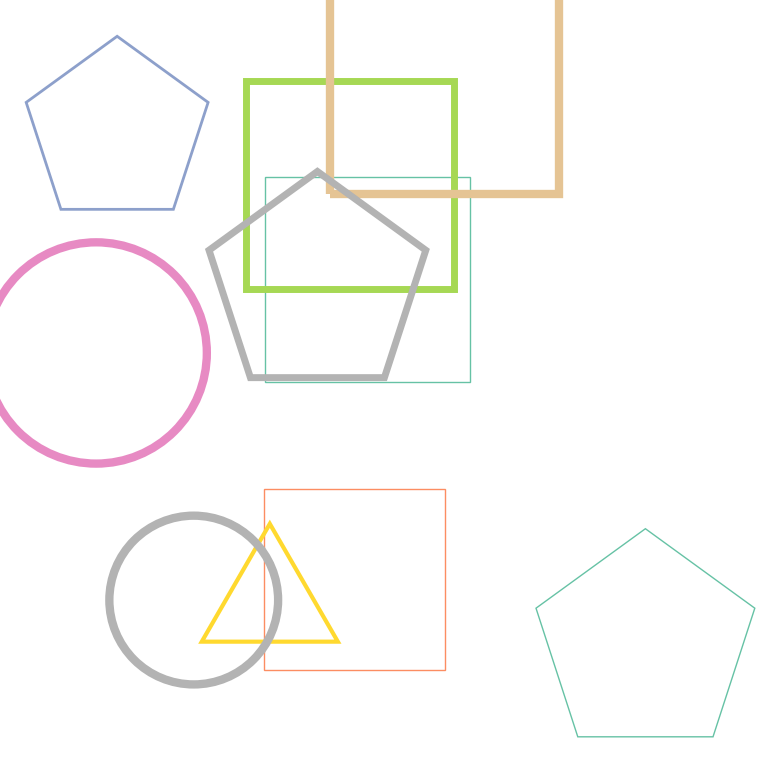[{"shape": "square", "thickness": 0.5, "radius": 0.67, "center": [0.478, 0.637]}, {"shape": "pentagon", "thickness": 0.5, "radius": 0.75, "center": [0.838, 0.164]}, {"shape": "square", "thickness": 0.5, "radius": 0.59, "center": [0.461, 0.247]}, {"shape": "pentagon", "thickness": 1, "radius": 0.62, "center": [0.152, 0.829]}, {"shape": "circle", "thickness": 3, "radius": 0.72, "center": [0.125, 0.542]}, {"shape": "square", "thickness": 2.5, "radius": 0.68, "center": [0.455, 0.76]}, {"shape": "triangle", "thickness": 1.5, "radius": 0.51, "center": [0.35, 0.218]}, {"shape": "square", "thickness": 3, "radius": 0.74, "center": [0.577, 0.896]}, {"shape": "circle", "thickness": 3, "radius": 0.55, "center": [0.252, 0.221]}, {"shape": "pentagon", "thickness": 2.5, "radius": 0.74, "center": [0.412, 0.629]}]